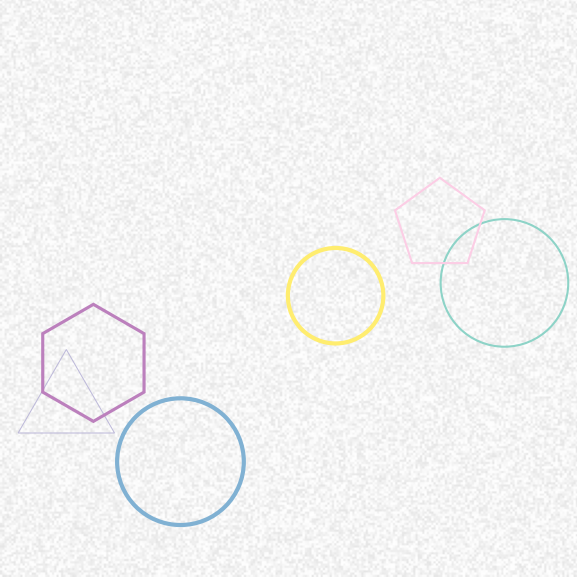[{"shape": "circle", "thickness": 1, "radius": 0.55, "center": [0.873, 0.509]}, {"shape": "triangle", "thickness": 0.5, "radius": 0.48, "center": [0.115, 0.298]}, {"shape": "circle", "thickness": 2, "radius": 0.55, "center": [0.312, 0.2]}, {"shape": "pentagon", "thickness": 1, "radius": 0.41, "center": [0.762, 0.61]}, {"shape": "hexagon", "thickness": 1.5, "radius": 0.51, "center": [0.162, 0.371]}, {"shape": "circle", "thickness": 2, "radius": 0.41, "center": [0.581, 0.487]}]